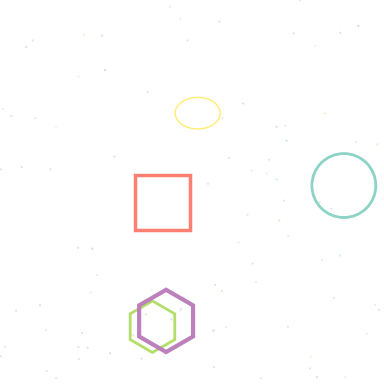[{"shape": "circle", "thickness": 2, "radius": 0.42, "center": [0.893, 0.518]}, {"shape": "square", "thickness": 2.5, "radius": 0.36, "center": [0.422, 0.474]}, {"shape": "hexagon", "thickness": 2, "radius": 0.33, "center": [0.396, 0.151]}, {"shape": "hexagon", "thickness": 3, "radius": 0.4, "center": [0.431, 0.166]}, {"shape": "oval", "thickness": 1, "radius": 0.29, "center": [0.513, 0.706]}]